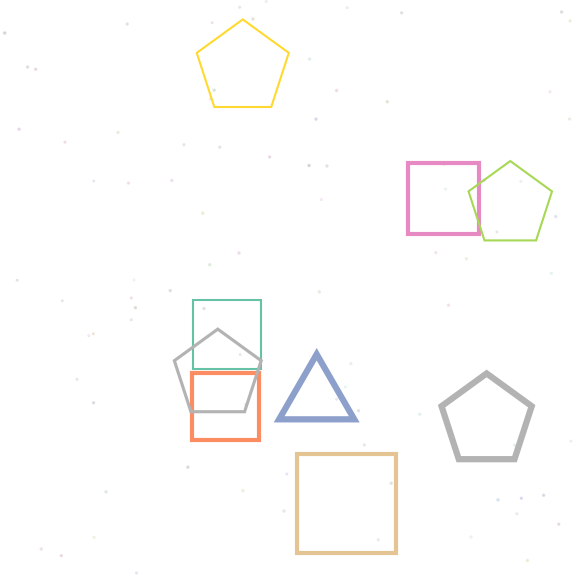[{"shape": "square", "thickness": 1, "radius": 0.3, "center": [0.393, 0.42]}, {"shape": "square", "thickness": 2, "radius": 0.29, "center": [0.391, 0.296]}, {"shape": "triangle", "thickness": 3, "radius": 0.38, "center": [0.548, 0.311]}, {"shape": "square", "thickness": 2, "radius": 0.31, "center": [0.768, 0.655]}, {"shape": "pentagon", "thickness": 1, "radius": 0.38, "center": [0.884, 0.644]}, {"shape": "pentagon", "thickness": 1, "radius": 0.42, "center": [0.42, 0.882]}, {"shape": "square", "thickness": 2, "radius": 0.43, "center": [0.6, 0.128]}, {"shape": "pentagon", "thickness": 1.5, "radius": 0.4, "center": [0.377, 0.35]}, {"shape": "pentagon", "thickness": 3, "radius": 0.41, "center": [0.843, 0.27]}]